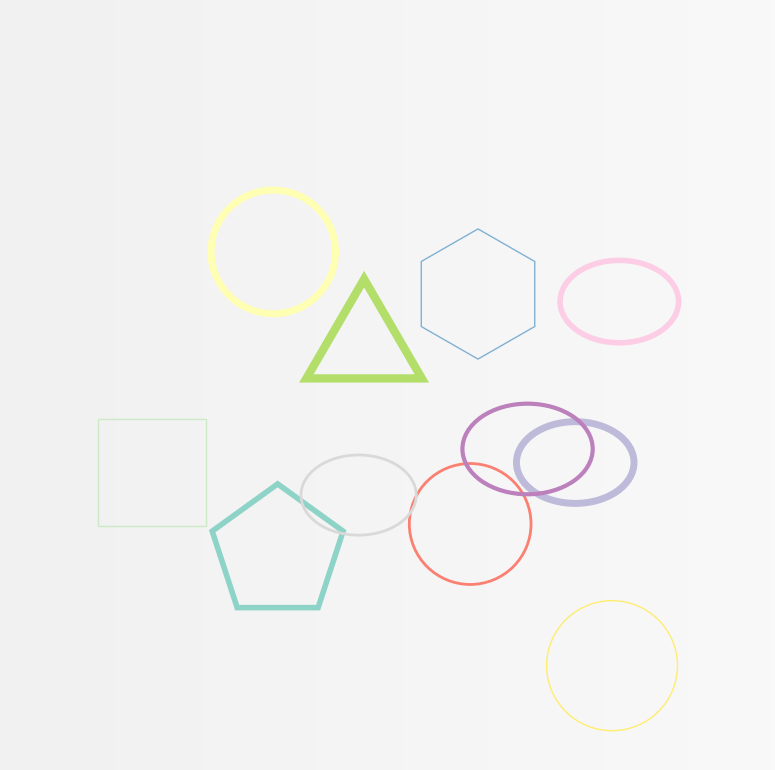[{"shape": "pentagon", "thickness": 2, "radius": 0.44, "center": [0.358, 0.283]}, {"shape": "circle", "thickness": 2.5, "radius": 0.4, "center": [0.353, 0.673]}, {"shape": "oval", "thickness": 2.5, "radius": 0.38, "center": [0.742, 0.399]}, {"shape": "circle", "thickness": 1, "radius": 0.39, "center": [0.607, 0.319]}, {"shape": "hexagon", "thickness": 0.5, "radius": 0.42, "center": [0.617, 0.618]}, {"shape": "triangle", "thickness": 3, "radius": 0.43, "center": [0.47, 0.552]}, {"shape": "oval", "thickness": 2, "radius": 0.38, "center": [0.799, 0.608]}, {"shape": "oval", "thickness": 1, "radius": 0.37, "center": [0.463, 0.357]}, {"shape": "oval", "thickness": 1.5, "radius": 0.42, "center": [0.681, 0.417]}, {"shape": "square", "thickness": 0.5, "radius": 0.35, "center": [0.196, 0.386]}, {"shape": "circle", "thickness": 0.5, "radius": 0.42, "center": [0.79, 0.135]}]